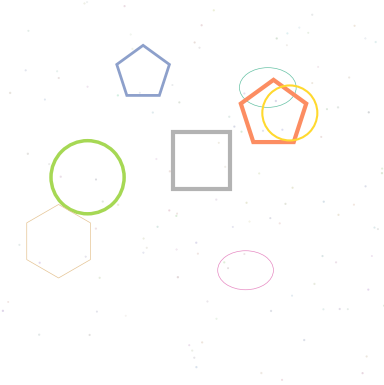[{"shape": "oval", "thickness": 0.5, "radius": 0.37, "center": [0.696, 0.773]}, {"shape": "pentagon", "thickness": 3, "radius": 0.45, "center": [0.71, 0.703]}, {"shape": "pentagon", "thickness": 2, "radius": 0.36, "center": [0.372, 0.81]}, {"shape": "oval", "thickness": 0.5, "radius": 0.36, "center": [0.638, 0.298]}, {"shape": "circle", "thickness": 2.5, "radius": 0.47, "center": [0.227, 0.54]}, {"shape": "circle", "thickness": 1.5, "radius": 0.36, "center": [0.753, 0.707]}, {"shape": "hexagon", "thickness": 0.5, "radius": 0.48, "center": [0.152, 0.373]}, {"shape": "square", "thickness": 3, "radius": 0.37, "center": [0.523, 0.583]}]